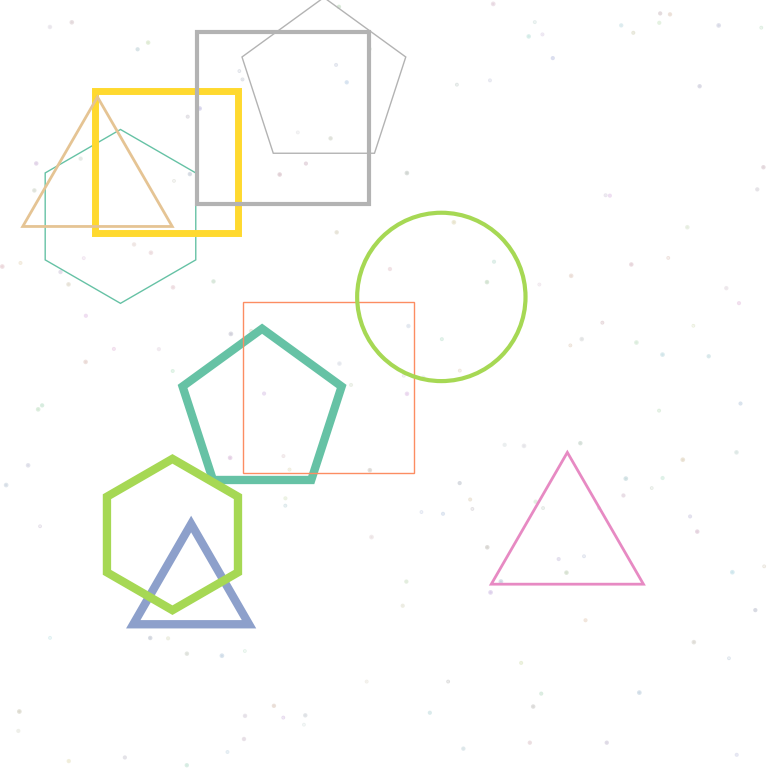[{"shape": "pentagon", "thickness": 3, "radius": 0.54, "center": [0.34, 0.465]}, {"shape": "hexagon", "thickness": 0.5, "radius": 0.56, "center": [0.156, 0.719]}, {"shape": "square", "thickness": 0.5, "radius": 0.56, "center": [0.426, 0.497]}, {"shape": "triangle", "thickness": 3, "radius": 0.43, "center": [0.248, 0.233]}, {"shape": "triangle", "thickness": 1, "radius": 0.57, "center": [0.737, 0.298]}, {"shape": "circle", "thickness": 1.5, "radius": 0.55, "center": [0.573, 0.614]}, {"shape": "hexagon", "thickness": 3, "radius": 0.49, "center": [0.224, 0.306]}, {"shape": "square", "thickness": 2.5, "radius": 0.46, "center": [0.216, 0.79]}, {"shape": "triangle", "thickness": 1, "radius": 0.56, "center": [0.127, 0.762]}, {"shape": "square", "thickness": 1.5, "radius": 0.56, "center": [0.368, 0.847]}, {"shape": "pentagon", "thickness": 0.5, "radius": 0.56, "center": [0.421, 0.891]}]